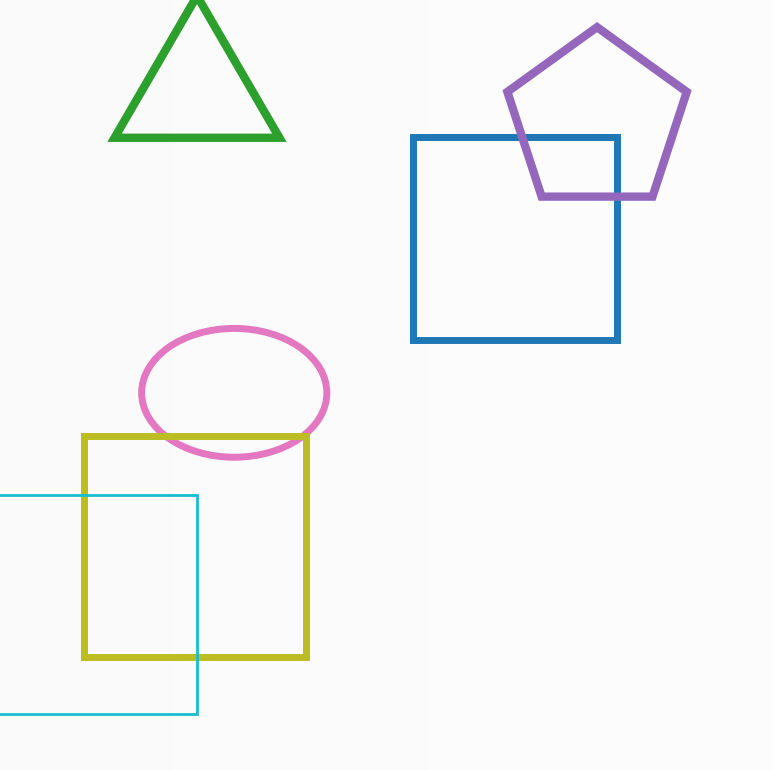[{"shape": "square", "thickness": 2.5, "radius": 0.66, "center": [0.665, 0.69]}, {"shape": "triangle", "thickness": 3, "radius": 0.61, "center": [0.254, 0.883]}, {"shape": "pentagon", "thickness": 3, "radius": 0.61, "center": [0.77, 0.843]}, {"shape": "oval", "thickness": 2.5, "radius": 0.6, "center": [0.302, 0.49]}, {"shape": "square", "thickness": 2.5, "radius": 0.72, "center": [0.252, 0.29]}, {"shape": "square", "thickness": 1, "radius": 0.71, "center": [0.112, 0.215]}]